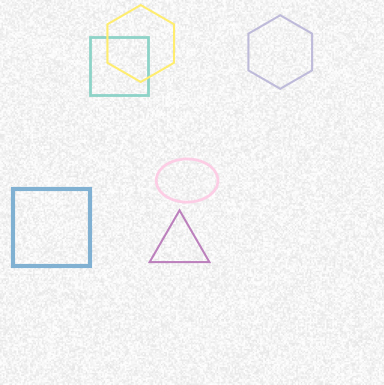[{"shape": "square", "thickness": 2, "radius": 0.38, "center": [0.308, 0.829]}, {"shape": "hexagon", "thickness": 1.5, "radius": 0.48, "center": [0.728, 0.865]}, {"shape": "square", "thickness": 3, "radius": 0.5, "center": [0.134, 0.409]}, {"shape": "oval", "thickness": 2, "radius": 0.4, "center": [0.486, 0.531]}, {"shape": "triangle", "thickness": 1.5, "radius": 0.45, "center": [0.466, 0.364]}, {"shape": "hexagon", "thickness": 1.5, "radius": 0.5, "center": [0.366, 0.887]}]